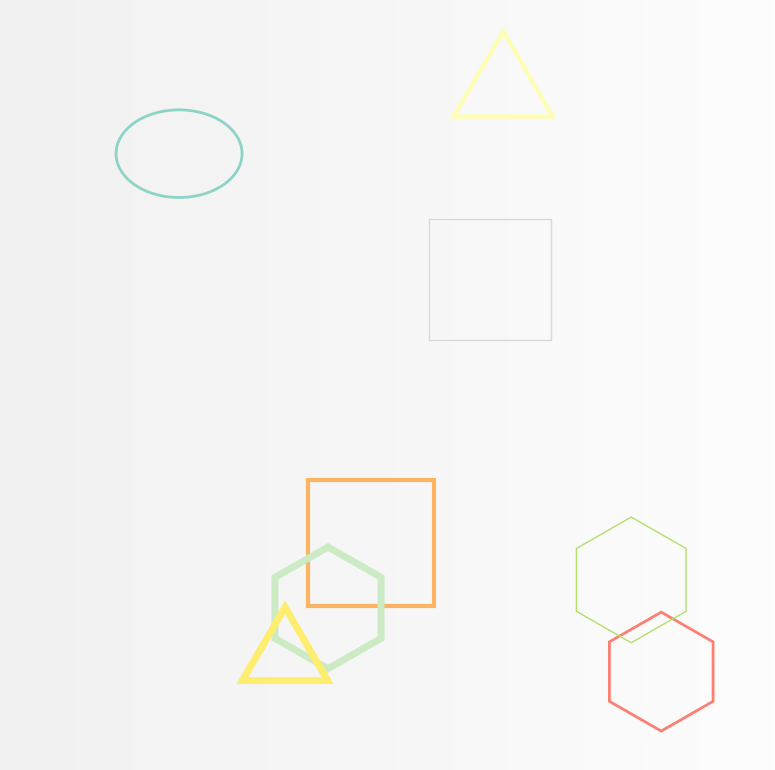[{"shape": "oval", "thickness": 1, "radius": 0.41, "center": [0.231, 0.8]}, {"shape": "triangle", "thickness": 1.5, "radius": 0.37, "center": [0.649, 0.886]}, {"shape": "hexagon", "thickness": 1, "radius": 0.39, "center": [0.853, 0.128]}, {"shape": "square", "thickness": 1.5, "radius": 0.41, "center": [0.479, 0.295]}, {"shape": "hexagon", "thickness": 0.5, "radius": 0.41, "center": [0.814, 0.247]}, {"shape": "square", "thickness": 0.5, "radius": 0.39, "center": [0.632, 0.637]}, {"shape": "hexagon", "thickness": 2.5, "radius": 0.4, "center": [0.423, 0.211]}, {"shape": "triangle", "thickness": 2.5, "radius": 0.32, "center": [0.368, 0.148]}]